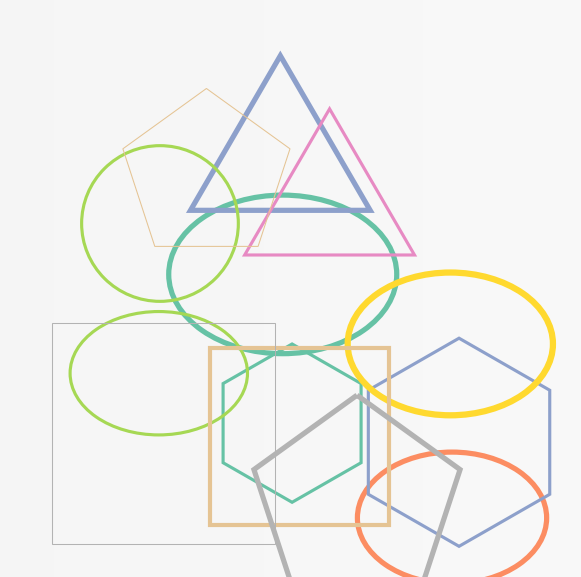[{"shape": "oval", "thickness": 2.5, "radius": 0.98, "center": [0.486, 0.524]}, {"shape": "hexagon", "thickness": 1.5, "radius": 0.69, "center": [0.503, 0.266]}, {"shape": "oval", "thickness": 2.5, "radius": 0.81, "center": [0.778, 0.102]}, {"shape": "triangle", "thickness": 2.5, "radius": 0.89, "center": [0.482, 0.724]}, {"shape": "hexagon", "thickness": 1.5, "radius": 0.9, "center": [0.79, 0.233]}, {"shape": "triangle", "thickness": 1.5, "radius": 0.84, "center": [0.567, 0.642]}, {"shape": "oval", "thickness": 1.5, "radius": 0.76, "center": [0.273, 0.353]}, {"shape": "circle", "thickness": 1.5, "radius": 0.67, "center": [0.275, 0.612]}, {"shape": "oval", "thickness": 3, "radius": 0.88, "center": [0.775, 0.404]}, {"shape": "pentagon", "thickness": 0.5, "radius": 0.76, "center": [0.355, 0.695]}, {"shape": "square", "thickness": 2, "radius": 0.77, "center": [0.515, 0.243]}, {"shape": "pentagon", "thickness": 2.5, "radius": 0.93, "center": [0.614, 0.128]}, {"shape": "square", "thickness": 0.5, "radius": 0.96, "center": [0.282, 0.248]}]